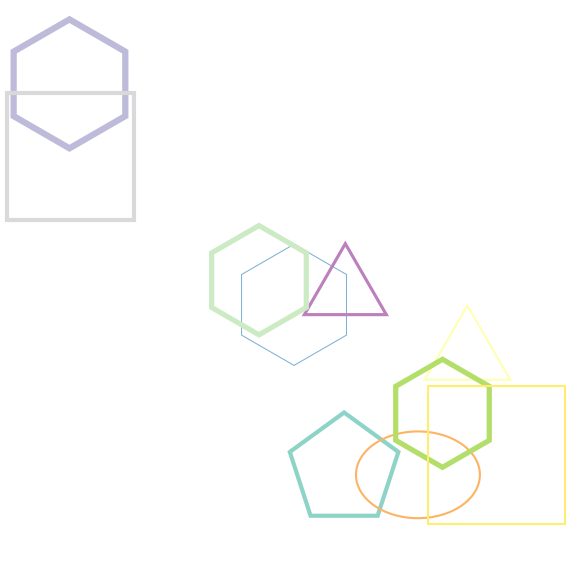[{"shape": "pentagon", "thickness": 2, "radius": 0.49, "center": [0.596, 0.186]}, {"shape": "triangle", "thickness": 1, "radius": 0.43, "center": [0.809, 0.384]}, {"shape": "hexagon", "thickness": 3, "radius": 0.56, "center": [0.12, 0.854]}, {"shape": "hexagon", "thickness": 0.5, "radius": 0.52, "center": [0.509, 0.471]}, {"shape": "oval", "thickness": 1, "radius": 0.54, "center": [0.724, 0.177]}, {"shape": "hexagon", "thickness": 2.5, "radius": 0.47, "center": [0.766, 0.283]}, {"shape": "square", "thickness": 2, "radius": 0.55, "center": [0.122, 0.728]}, {"shape": "triangle", "thickness": 1.5, "radius": 0.41, "center": [0.598, 0.495]}, {"shape": "hexagon", "thickness": 2.5, "radius": 0.47, "center": [0.448, 0.514]}, {"shape": "square", "thickness": 1, "radius": 0.59, "center": [0.859, 0.211]}]